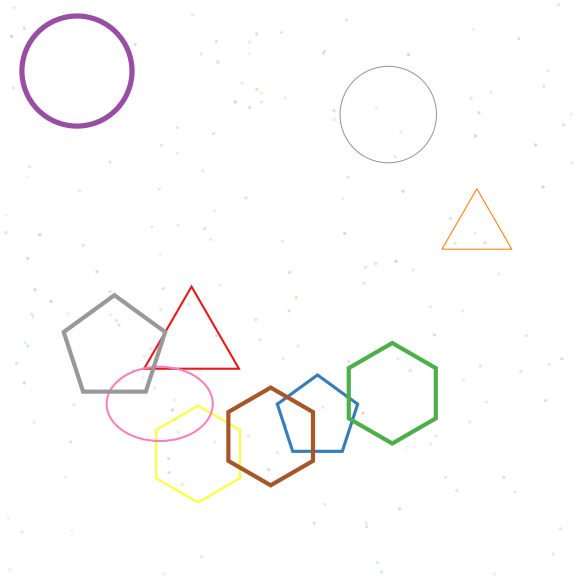[{"shape": "triangle", "thickness": 1, "radius": 0.47, "center": [0.332, 0.408]}, {"shape": "pentagon", "thickness": 1.5, "radius": 0.37, "center": [0.55, 0.277]}, {"shape": "hexagon", "thickness": 2, "radius": 0.44, "center": [0.679, 0.318]}, {"shape": "circle", "thickness": 2.5, "radius": 0.48, "center": [0.133, 0.876]}, {"shape": "triangle", "thickness": 0.5, "radius": 0.35, "center": [0.826, 0.603]}, {"shape": "hexagon", "thickness": 1, "radius": 0.42, "center": [0.343, 0.213]}, {"shape": "hexagon", "thickness": 2, "radius": 0.42, "center": [0.469, 0.243]}, {"shape": "oval", "thickness": 1, "radius": 0.46, "center": [0.277, 0.3]}, {"shape": "circle", "thickness": 0.5, "radius": 0.42, "center": [0.672, 0.801]}, {"shape": "pentagon", "thickness": 2, "radius": 0.46, "center": [0.198, 0.396]}]